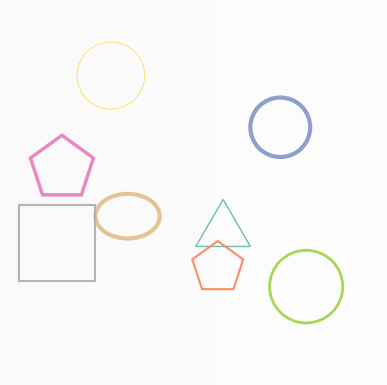[{"shape": "triangle", "thickness": 1, "radius": 0.41, "center": [0.576, 0.401]}, {"shape": "pentagon", "thickness": 1.5, "radius": 0.35, "center": [0.562, 0.305]}, {"shape": "circle", "thickness": 3, "radius": 0.39, "center": [0.723, 0.669]}, {"shape": "pentagon", "thickness": 2.5, "radius": 0.43, "center": [0.16, 0.563]}, {"shape": "circle", "thickness": 2, "radius": 0.47, "center": [0.79, 0.256]}, {"shape": "circle", "thickness": 0.5, "radius": 0.44, "center": [0.286, 0.804]}, {"shape": "oval", "thickness": 3, "radius": 0.41, "center": [0.329, 0.439]}, {"shape": "square", "thickness": 1.5, "radius": 0.49, "center": [0.148, 0.369]}]